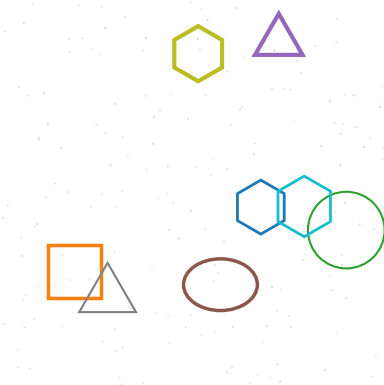[{"shape": "hexagon", "thickness": 2, "radius": 0.35, "center": [0.677, 0.462]}, {"shape": "square", "thickness": 2.5, "radius": 0.35, "center": [0.194, 0.294]}, {"shape": "circle", "thickness": 1.5, "radius": 0.5, "center": [0.899, 0.402]}, {"shape": "triangle", "thickness": 3, "radius": 0.36, "center": [0.724, 0.893]}, {"shape": "oval", "thickness": 2.5, "radius": 0.48, "center": [0.573, 0.261]}, {"shape": "triangle", "thickness": 1.5, "radius": 0.43, "center": [0.279, 0.232]}, {"shape": "hexagon", "thickness": 3, "radius": 0.36, "center": [0.515, 0.861]}, {"shape": "hexagon", "thickness": 2, "radius": 0.39, "center": [0.79, 0.464]}]